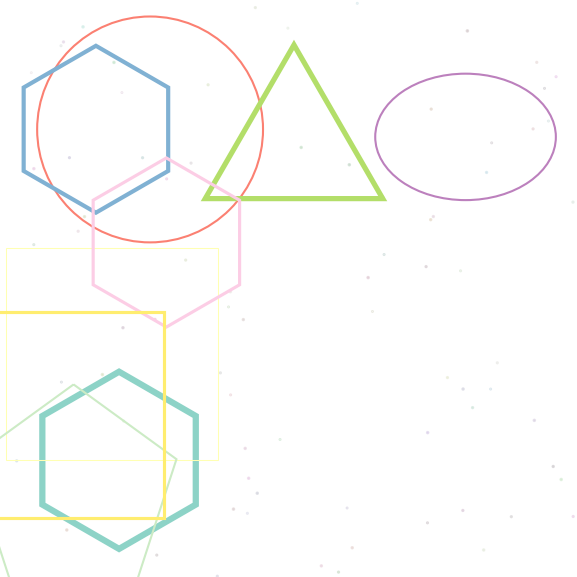[{"shape": "hexagon", "thickness": 3, "radius": 0.77, "center": [0.206, 0.202]}, {"shape": "square", "thickness": 0.5, "radius": 0.92, "center": [0.194, 0.386]}, {"shape": "circle", "thickness": 1, "radius": 0.98, "center": [0.26, 0.775]}, {"shape": "hexagon", "thickness": 2, "radius": 0.72, "center": [0.166, 0.775]}, {"shape": "triangle", "thickness": 2.5, "radius": 0.89, "center": [0.509, 0.744]}, {"shape": "hexagon", "thickness": 1.5, "radius": 0.73, "center": [0.288, 0.579]}, {"shape": "oval", "thickness": 1, "radius": 0.78, "center": [0.806, 0.762]}, {"shape": "pentagon", "thickness": 1, "radius": 0.94, "center": [0.127, 0.146]}, {"shape": "square", "thickness": 1.5, "radius": 0.89, "center": [0.105, 0.28]}]